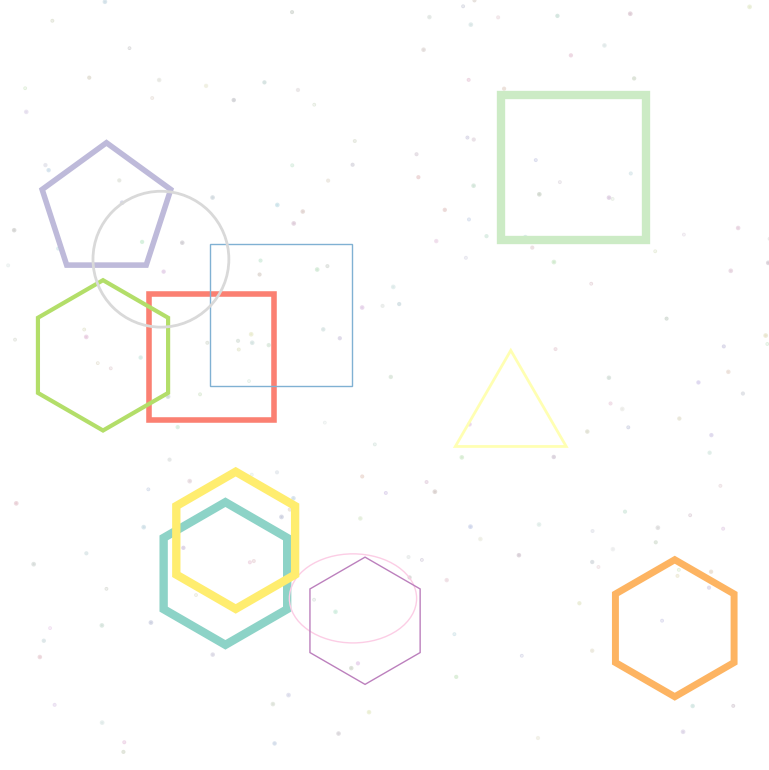[{"shape": "hexagon", "thickness": 3, "radius": 0.46, "center": [0.293, 0.255]}, {"shape": "triangle", "thickness": 1, "radius": 0.42, "center": [0.663, 0.462]}, {"shape": "pentagon", "thickness": 2, "radius": 0.44, "center": [0.138, 0.727]}, {"shape": "square", "thickness": 2, "radius": 0.41, "center": [0.275, 0.536]}, {"shape": "square", "thickness": 0.5, "radius": 0.46, "center": [0.365, 0.591]}, {"shape": "hexagon", "thickness": 2.5, "radius": 0.44, "center": [0.876, 0.184]}, {"shape": "hexagon", "thickness": 1.5, "radius": 0.49, "center": [0.134, 0.539]}, {"shape": "oval", "thickness": 0.5, "radius": 0.41, "center": [0.458, 0.223]}, {"shape": "circle", "thickness": 1, "radius": 0.44, "center": [0.209, 0.663]}, {"shape": "hexagon", "thickness": 0.5, "radius": 0.41, "center": [0.474, 0.194]}, {"shape": "square", "thickness": 3, "radius": 0.47, "center": [0.745, 0.782]}, {"shape": "hexagon", "thickness": 3, "radius": 0.45, "center": [0.306, 0.298]}]